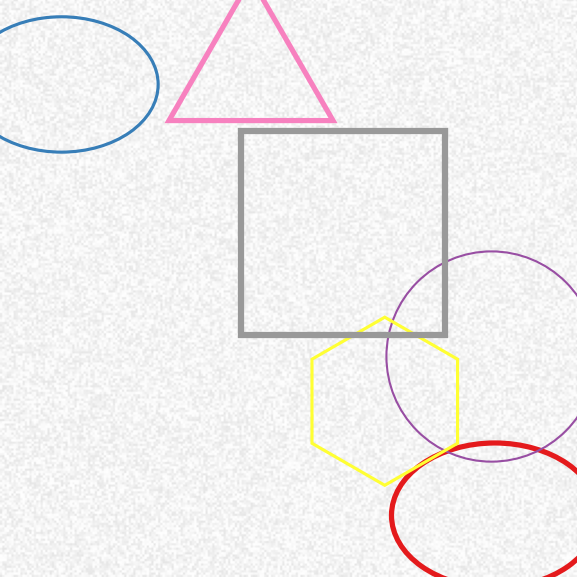[{"shape": "oval", "thickness": 2.5, "radius": 0.89, "center": [0.857, 0.107]}, {"shape": "oval", "thickness": 1.5, "radius": 0.84, "center": [0.106, 0.853]}, {"shape": "circle", "thickness": 1, "radius": 0.91, "center": [0.851, 0.382]}, {"shape": "hexagon", "thickness": 1.5, "radius": 0.73, "center": [0.666, 0.304]}, {"shape": "triangle", "thickness": 2.5, "radius": 0.82, "center": [0.435, 0.872]}, {"shape": "square", "thickness": 3, "radius": 0.89, "center": [0.594, 0.596]}]